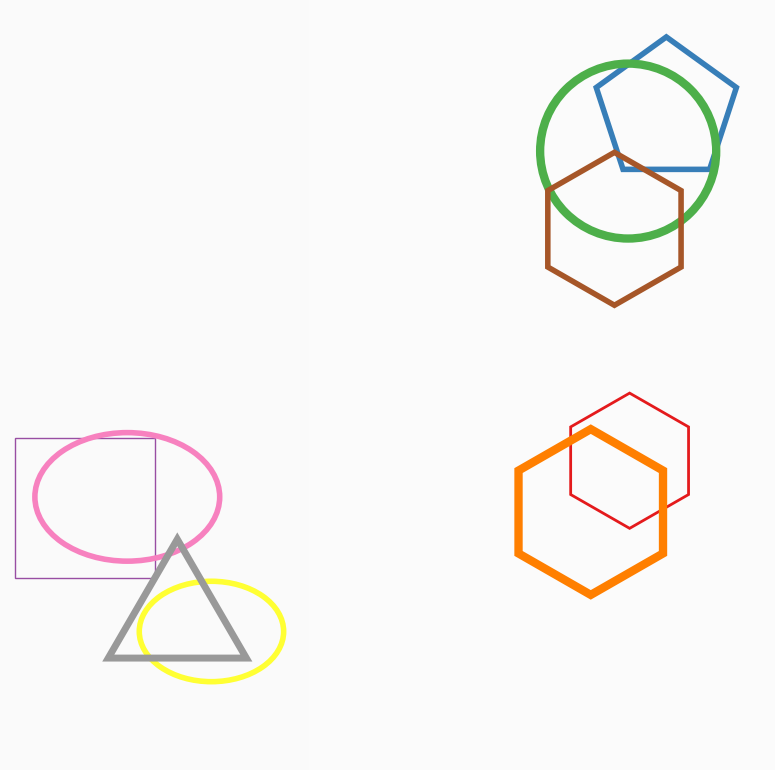[{"shape": "hexagon", "thickness": 1, "radius": 0.44, "center": [0.812, 0.402]}, {"shape": "pentagon", "thickness": 2, "radius": 0.48, "center": [0.86, 0.857]}, {"shape": "circle", "thickness": 3, "radius": 0.57, "center": [0.811, 0.804]}, {"shape": "square", "thickness": 0.5, "radius": 0.45, "center": [0.11, 0.34]}, {"shape": "hexagon", "thickness": 3, "radius": 0.54, "center": [0.762, 0.335]}, {"shape": "oval", "thickness": 2, "radius": 0.47, "center": [0.273, 0.18]}, {"shape": "hexagon", "thickness": 2, "radius": 0.5, "center": [0.793, 0.703]}, {"shape": "oval", "thickness": 2, "radius": 0.6, "center": [0.164, 0.355]}, {"shape": "triangle", "thickness": 2.5, "radius": 0.51, "center": [0.229, 0.197]}]